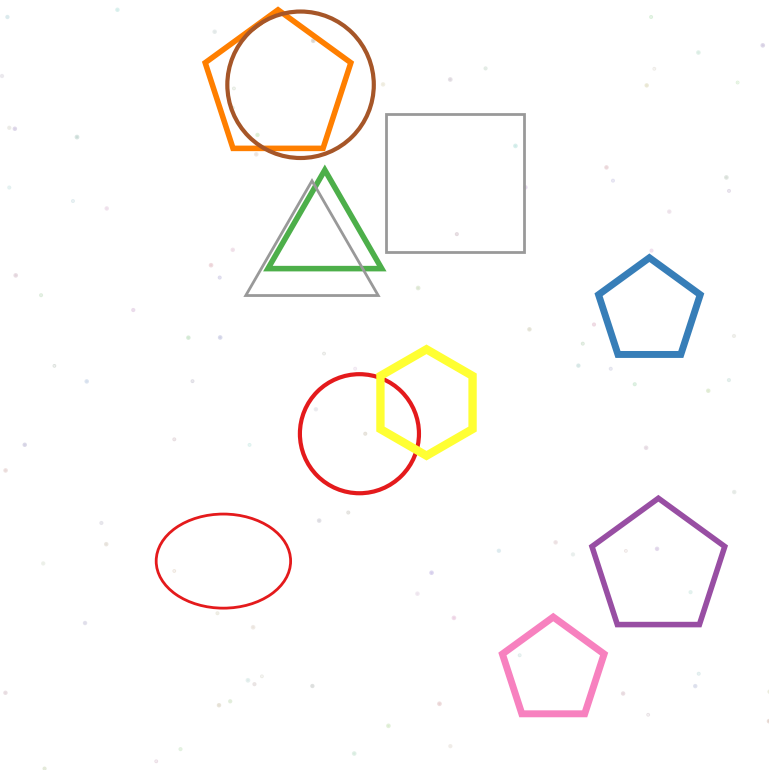[{"shape": "oval", "thickness": 1, "radius": 0.44, "center": [0.29, 0.271]}, {"shape": "circle", "thickness": 1.5, "radius": 0.39, "center": [0.467, 0.437]}, {"shape": "pentagon", "thickness": 2.5, "radius": 0.35, "center": [0.843, 0.596]}, {"shape": "triangle", "thickness": 2, "radius": 0.43, "center": [0.422, 0.694]}, {"shape": "pentagon", "thickness": 2, "radius": 0.45, "center": [0.855, 0.262]}, {"shape": "pentagon", "thickness": 2, "radius": 0.5, "center": [0.361, 0.888]}, {"shape": "hexagon", "thickness": 3, "radius": 0.35, "center": [0.554, 0.477]}, {"shape": "circle", "thickness": 1.5, "radius": 0.48, "center": [0.39, 0.89]}, {"shape": "pentagon", "thickness": 2.5, "radius": 0.35, "center": [0.719, 0.129]}, {"shape": "triangle", "thickness": 1, "radius": 0.5, "center": [0.405, 0.666]}, {"shape": "square", "thickness": 1, "radius": 0.45, "center": [0.591, 0.762]}]